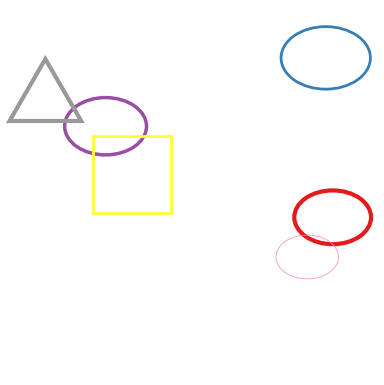[{"shape": "oval", "thickness": 3, "radius": 0.5, "center": [0.864, 0.436]}, {"shape": "oval", "thickness": 2, "radius": 0.58, "center": [0.846, 0.85]}, {"shape": "oval", "thickness": 2.5, "radius": 0.53, "center": [0.274, 0.672]}, {"shape": "square", "thickness": 2, "radius": 0.5, "center": [0.342, 0.547]}, {"shape": "oval", "thickness": 0.5, "radius": 0.41, "center": [0.798, 0.333]}, {"shape": "triangle", "thickness": 3, "radius": 0.54, "center": [0.118, 0.739]}]